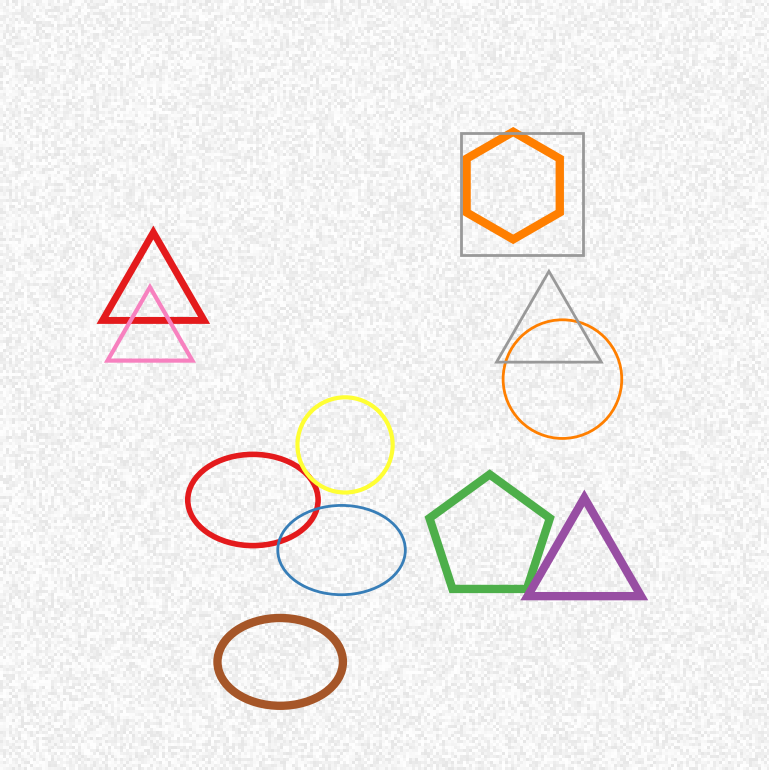[{"shape": "triangle", "thickness": 2.5, "radius": 0.38, "center": [0.199, 0.622]}, {"shape": "oval", "thickness": 2, "radius": 0.42, "center": [0.328, 0.351]}, {"shape": "oval", "thickness": 1, "radius": 0.41, "center": [0.444, 0.286]}, {"shape": "pentagon", "thickness": 3, "radius": 0.41, "center": [0.636, 0.302]}, {"shape": "triangle", "thickness": 3, "radius": 0.43, "center": [0.759, 0.268]}, {"shape": "hexagon", "thickness": 3, "radius": 0.35, "center": [0.666, 0.759]}, {"shape": "circle", "thickness": 1, "radius": 0.39, "center": [0.73, 0.508]}, {"shape": "circle", "thickness": 1.5, "radius": 0.31, "center": [0.448, 0.422]}, {"shape": "oval", "thickness": 3, "radius": 0.41, "center": [0.364, 0.14]}, {"shape": "triangle", "thickness": 1.5, "radius": 0.32, "center": [0.195, 0.563]}, {"shape": "triangle", "thickness": 1, "radius": 0.39, "center": [0.713, 0.569]}, {"shape": "square", "thickness": 1, "radius": 0.4, "center": [0.677, 0.748]}]